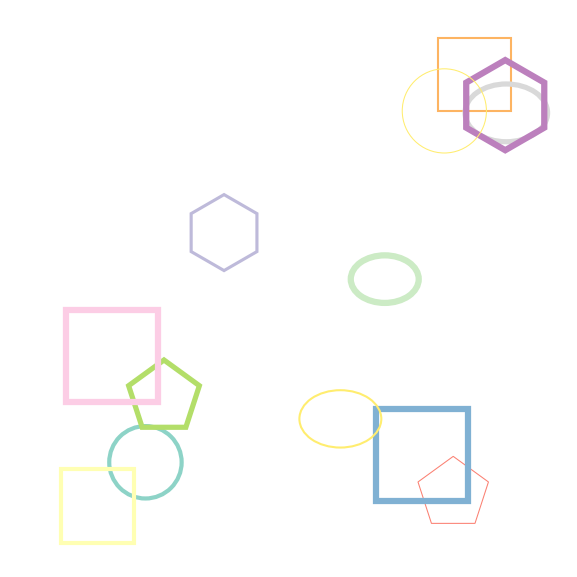[{"shape": "circle", "thickness": 2, "radius": 0.31, "center": [0.252, 0.199]}, {"shape": "square", "thickness": 2, "radius": 0.32, "center": [0.169, 0.123]}, {"shape": "hexagon", "thickness": 1.5, "radius": 0.33, "center": [0.388, 0.596]}, {"shape": "pentagon", "thickness": 0.5, "radius": 0.32, "center": [0.785, 0.145]}, {"shape": "square", "thickness": 3, "radius": 0.4, "center": [0.731, 0.212]}, {"shape": "square", "thickness": 1, "radius": 0.31, "center": [0.821, 0.87]}, {"shape": "pentagon", "thickness": 2.5, "radius": 0.32, "center": [0.284, 0.311]}, {"shape": "square", "thickness": 3, "radius": 0.4, "center": [0.195, 0.383]}, {"shape": "oval", "thickness": 2.5, "radius": 0.36, "center": [0.877, 0.804]}, {"shape": "hexagon", "thickness": 3, "radius": 0.39, "center": [0.875, 0.817]}, {"shape": "oval", "thickness": 3, "radius": 0.29, "center": [0.666, 0.516]}, {"shape": "oval", "thickness": 1, "radius": 0.35, "center": [0.589, 0.274]}, {"shape": "circle", "thickness": 0.5, "radius": 0.36, "center": [0.769, 0.807]}]